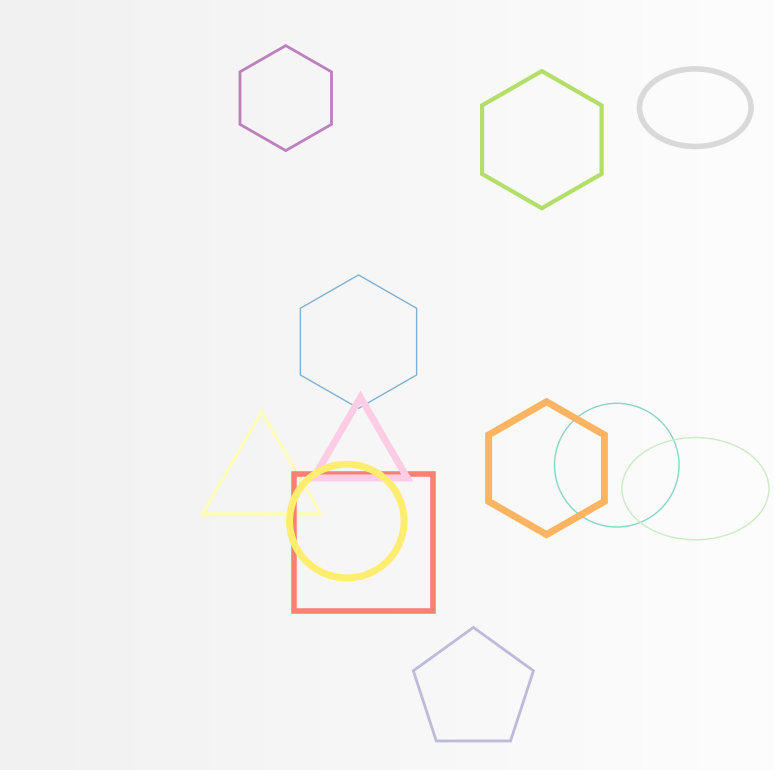[{"shape": "circle", "thickness": 0.5, "radius": 0.4, "center": [0.796, 0.396]}, {"shape": "triangle", "thickness": 1, "radius": 0.44, "center": [0.338, 0.377]}, {"shape": "pentagon", "thickness": 1, "radius": 0.41, "center": [0.611, 0.104]}, {"shape": "square", "thickness": 2, "radius": 0.45, "center": [0.469, 0.295]}, {"shape": "hexagon", "thickness": 0.5, "radius": 0.43, "center": [0.463, 0.556]}, {"shape": "hexagon", "thickness": 2.5, "radius": 0.43, "center": [0.705, 0.392]}, {"shape": "hexagon", "thickness": 1.5, "radius": 0.45, "center": [0.699, 0.819]}, {"shape": "triangle", "thickness": 2.5, "radius": 0.35, "center": [0.465, 0.414]}, {"shape": "oval", "thickness": 2, "radius": 0.36, "center": [0.897, 0.86]}, {"shape": "hexagon", "thickness": 1, "radius": 0.34, "center": [0.369, 0.873]}, {"shape": "oval", "thickness": 0.5, "radius": 0.47, "center": [0.897, 0.365]}, {"shape": "circle", "thickness": 2.5, "radius": 0.37, "center": [0.448, 0.323]}]